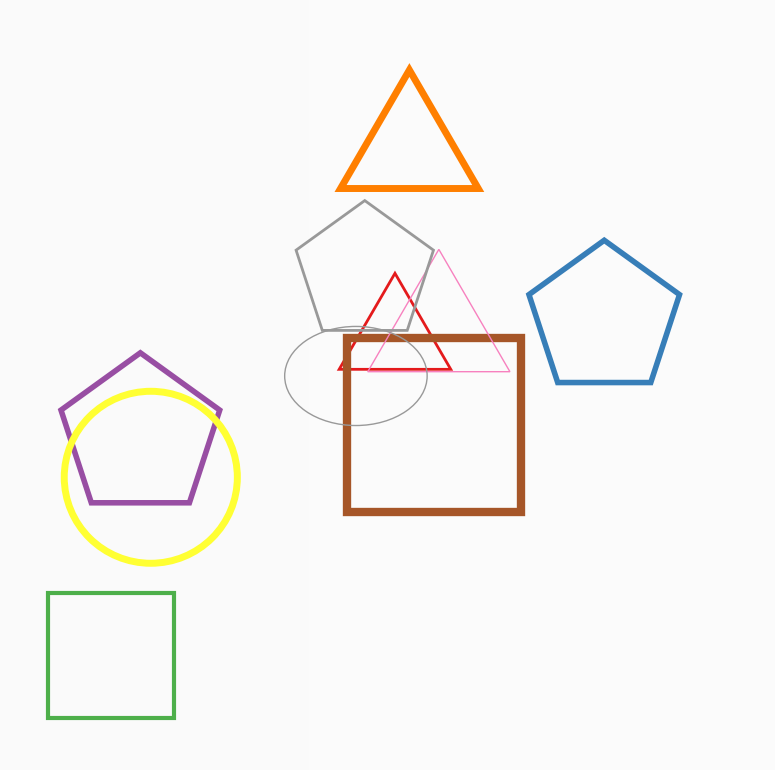[{"shape": "triangle", "thickness": 1, "radius": 0.42, "center": [0.51, 0.562]}, {"shape": "pentagon", "thickness": 2, "radius": 0.51, "center": [0.78, 0.586]}, {"shape": "square", "thickness": 1.5, "radius": 0.41, "center": [0.144, 0.149]}, {"shape": "pentagon", "thickness": 2, "radius": 0.54, "center": [0.181, 0.434]}, {"shape": "triangle", "thickness": 2.5, "radius": 0.51, "center": [0.528, 0.806]}, {"shape": "circle", "thickness": 2.5, "radius": 0.56, "center": [0.195, 0.38]}, {"shape": "square", "thickness": 3, "radius": 0.56, "center": [0.56, 0.448]}, {"shape": "triangle", "thickness": 0.5, "radius": 0.53, "center": [0.566, 0.57]}, {"shape": "pentagon", "thickness": 1, "radius": 0.47, "center": [0.471, 0.646]}, {"shape": "oval", "thickness": 0.5, "radius": 0.46, "center": [0.459, 0.512]}]